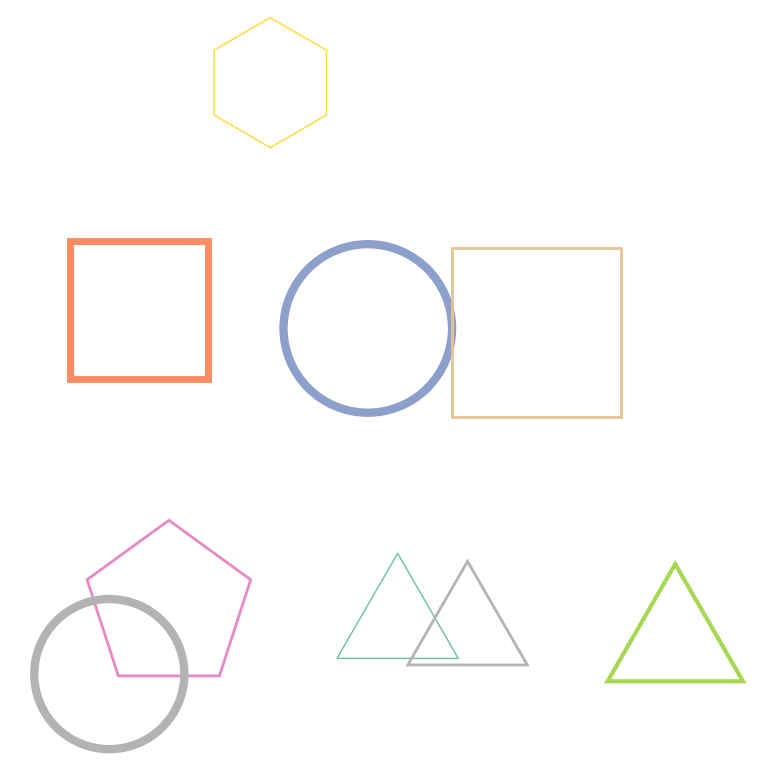[{"shape": "triangle", "thickness": 0.5, "radius": 0.45, "center": [0.516, 0.19]}, {"shape": "square", "thickness": 2.5, "radius": 0.45, "center": [0.181, 0.597]}, {"shape": "circle", "thickness": 3, "radius": 0.55, "center": [0.478, 0.573]}, {"shape": "pentagon", "thickness": 1, "radius": 0.56, "center": [0.219, 0.213]}, {"shape": "triangle", "thickness": 1.5, "radius": 0.51, "center": [0.877, 0.166]}, {"shape": "hexagon", "thickness": 0.5, "radius": 0.42, "center": [0.351, 0.893]}, {"shape": "square", "thickness": 1, "radius": 0.55, "center": [0.697, 0.568]}, {"shape": "triangle", "thickness": 1, "radius": 0.45, "center": [0.607, 0.181]}, {"shape": "circle", "thickness": 3, "radius": 0.49, "center": [0.142, 0.125]}]